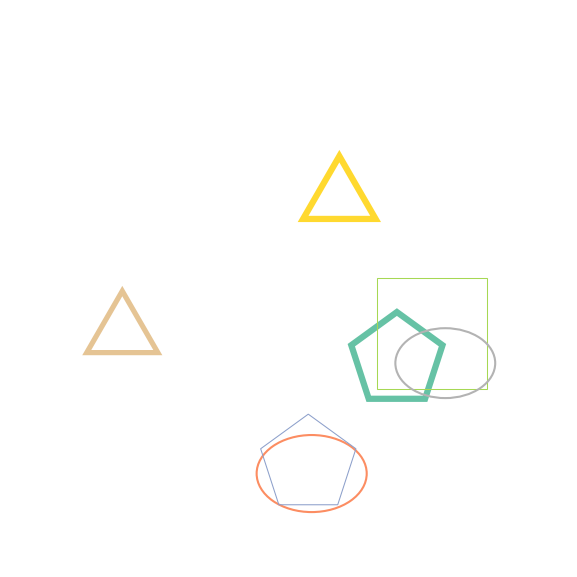[{"shape": "pentagon", "thickness": 3, "radius": 0.42, "center": [0.687, 0.376]}, {"shape": "oval", "thickness": 1, "radius": 0.48, "center": [0.54, 0.179]}, {"shape": "pentagon", "thickness": 0.5, "radius": 0.43, "center": [0.534, 0.195]}, {"shape": "square", "thickness": 0.5, "radius": 0.48, "center": [0.748, 0.422]}, {"shape": "triangle", "thickness": 3, "radius": 0.36, "center": [0.588, 0.656]}, {"shape": "triangle", "thickness": 2.5, "radius": 0.36, "center": [0.212, 0.424]}, {"shape": "oval", "thickness": 1, "radius": 0.43, "center": [0.771, 0.37]}]